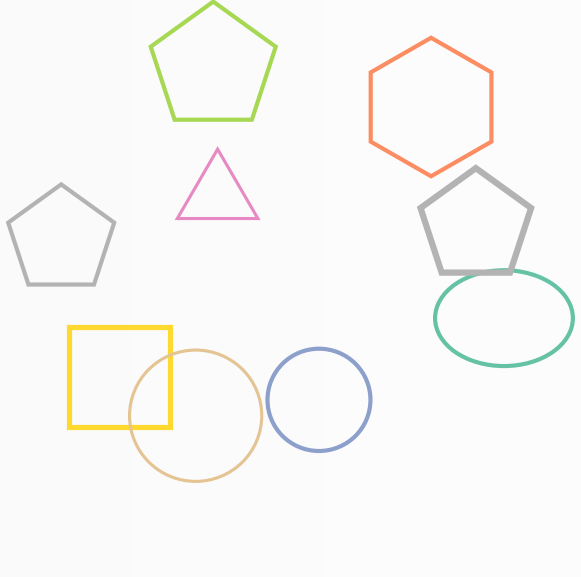[{"shape": "oval", "thickness": 2, "radius": 0.59, "center": [0.867, 0.448]}, {"shape": "hexagon", "thickness": 2, "radius": 0.6, "center": [0.742, 0.814]}, {"shape": "circle", "thickness": 2, "radius": 0.44, "center": [0.549, 0.307]}, {"shape": "triangle", "thickness": 1.5, "radius": 0.4, "center": [0.374, 0.661]}, {"shape": "pentagon", "thickness": 2, "radius": 0.57, "center": [0.367, 0.883]}, {"shape": "square", "thickness": 2.5, "radius": 0.43, "center": [0.206, 0.347]}, {"shape": "circle", "thickness": 1.5, "radius": 0.57, "center": [0.337, 0.279]}, {"shape": "pentagon", "thickness": 2, "radius": 0.48, "center": [0.105, 0.584]}, {"shape": "pentagon", "thickness": 3, "radius": 0.5, "center": [0.819, 0.608]}]